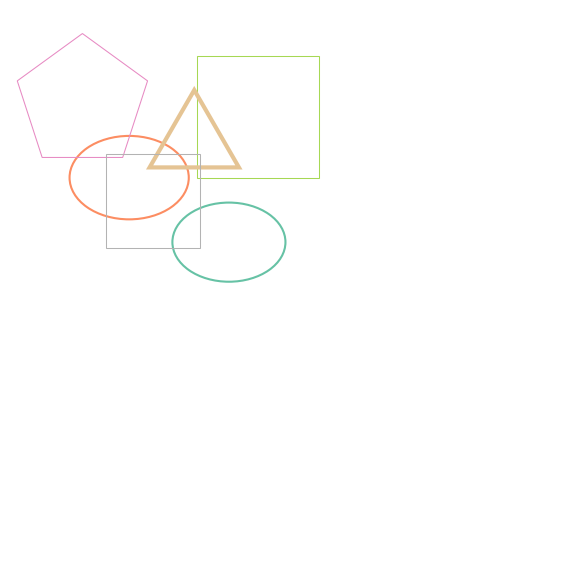[{"shape": "oval", "thickness": 1, "radius": 0.49, "center": [0.396, 0.58]}, {"shape": "oval", "thickness": 1, "radius": 0.52, "center": [0.224, 0.692]}, {"shape": "pentagon", "thickness": 0.5, "radius": 0.59, "center": [0.143, 0.822]}, {"shape": "square", "thickness": 0.5, "radius": 0.53, "center": [0.446, 0.797]}, {"shape": "triangle", "thickness": 2, "radius": 0.45, "center": [0.336, 0.754]}, {"shape": "square", "thickness": 0.5, "radius": 0.41, "center": [0.265, 0.651]}]